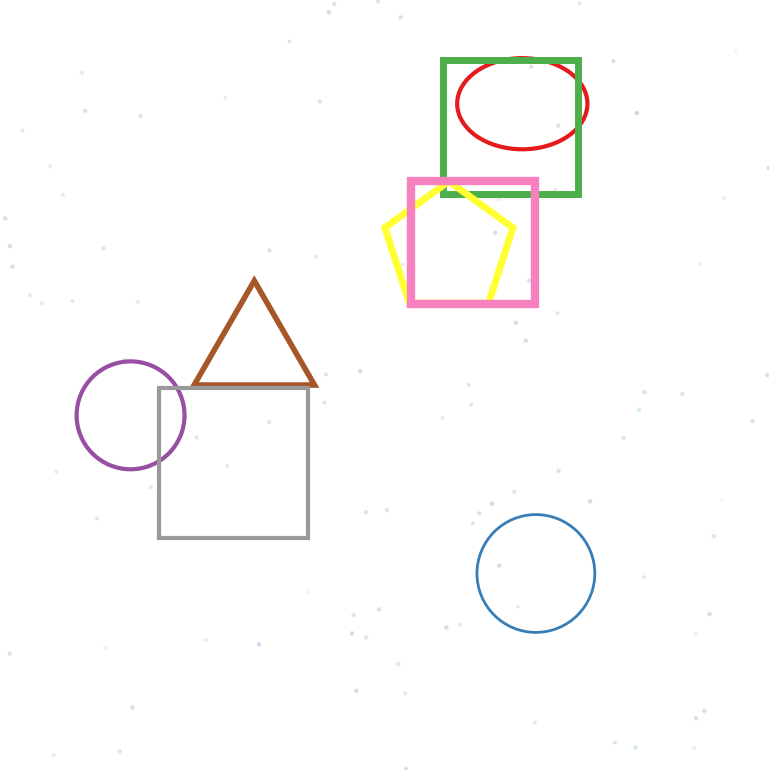[{"shape": "oval", "thickness": 1.5, "radius": 0.42, "center": [0.678, 0.865]}, {"shape": "circle", "thickness": 1, "radius": 0.38, "center": [0.696, 0.255]}, {"shape": "square", "thickness": 2.5, "radius": 0.44, "center": [0.663, 0.835]}, {"shape": "circle", "thickness": 1.5, "radius": 0.35, "center": [0.17, 0.461]}, {"shape": "pentagon", "thickness": 2.5, "radius": 0.44, "center": [0.583, 0.677]}, {"shape": "triangle", "thickness": 2, "radius": 0.45, "center": [0.33, 0.545]}, {"shape": "square", "thickness": 3, "radius": 0.4, "center": [0.614, 0.685]}, {"shape": "square", "thickness": 1.5, "radius": 0.49, "center": [0.304, 0.399]}]